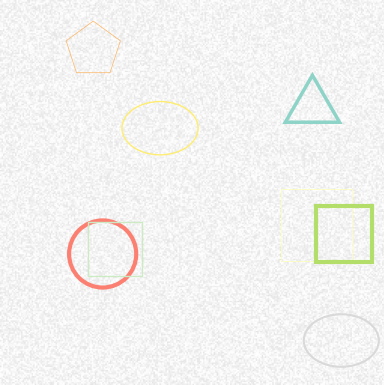[{"shape": "triangle", "thickness": 2.5, "radius": 0.41, "center": [0.811, 0.723]}, {"shape": "square", "thickness": 0.5, "radius": 0.46, "center": [0.822, 0.416]}, {"shape": "circle", "thickness": 3, "radius": 0.44, "center": [0.267, 0.34]}, {"shape": "pentagon", "thickness": 0.5, "radius": 0.37, "center": [0.242, 0.871]}, {"shape": "square", "thickness": 3, "radius": 0.37, "center": [0.894, 0.392]}, {"shape": "oval", "thickness": 1.5, "radius": 0.49, "center": [0.887, 0.116]}, {"shape": "square", "thickness": 1, "radius": 0.35, "center": [0.299, 0.352]}, {"shape": "oval", "thickness": 1, "radius": 0.49, "center": [0.416, 0.667]}]